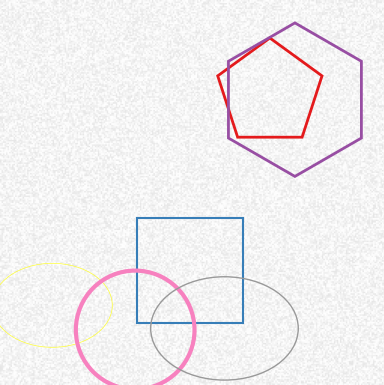[{"shape": "pentagon", "thickness": 2, "radius": 0.71, "center": [0.701, 0.759]}, {"shape": "square", "thickness": 1.5, "radius": 0.68, "center": [0.493, 0.297]}, {"shape": "hexagon", "thickness": 2, "radius": 1.0, "center": [0.766, 0.741]}, {"shape": "oval", "thickness": 0.5, "radius": 0.78, "center": [0.136, 0.207]}, {"shape": "circle", "thickness": 3, "radius": 0.77, "center": [0.351, 0.143]}, {"shape": "oval", "thickness": 1, "radius": 0.96, "center": [0.583, 0.147]}]